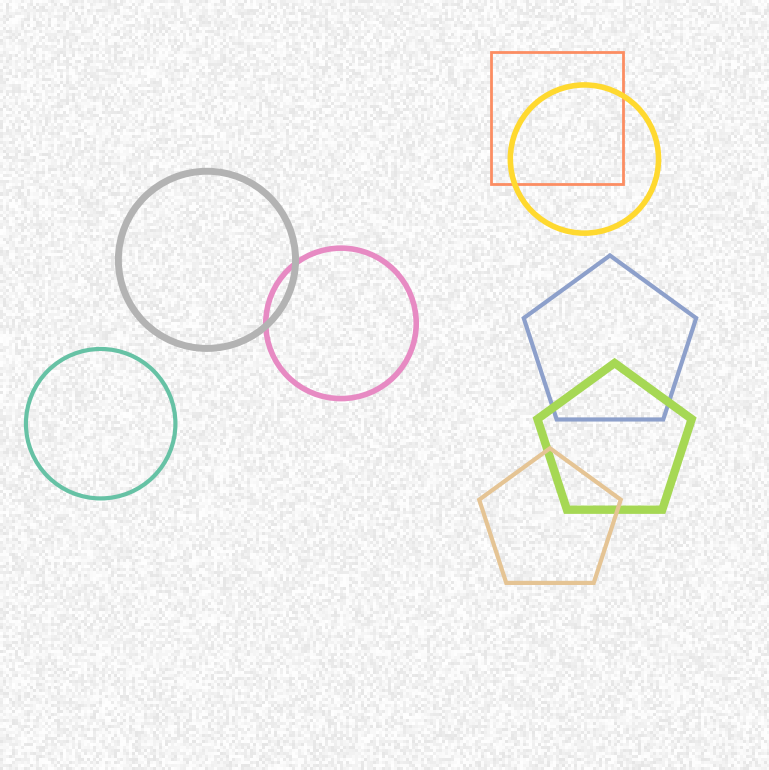[{"shape": "circle", "thickness": 1.5, "radius": 0.49, "center": [0.131, 0.45]}, {"shape": "square", "thickness": 1, "radius": 0.43, "center": [0.723, 0.846]}, {"shape": "pentagon", "thickness": 1.5, "radius": 0.59, "center": [0.792, 0.55]}, {"shape": "circle", "thickness": 2, "radius": 0.49, "center": [0.443, 0.58]}, {"shape": "pentagon", "thickness": 3, "radius": 0.53, "center": [0.798, 0.423]}, {"shape": "circle", "thickness": 2, "radius": 0.48, "center": [0.759, 0.793]}, {"shape": "pentagon", "thickness": 1.5, "radius": 0.48, "center": [0.714, 0.321]}, {"shape": "circle", "thickness": 2.5, "radius": 0.58, "center": [0.269, 0.663]}]